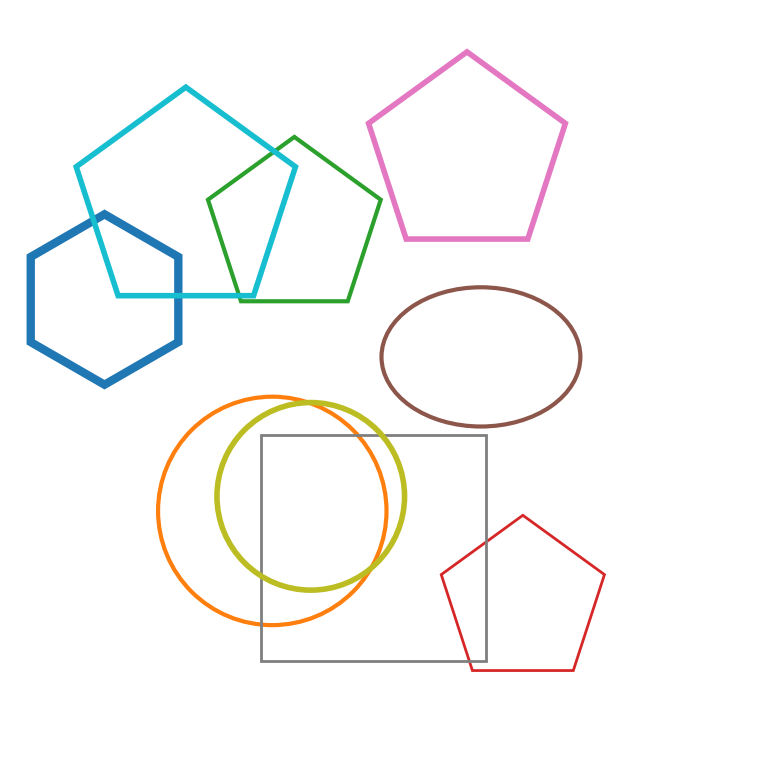[{"shape": "hexagon", "thickness": 3, "radius": 0.55, "center": [0.136, 0.611]}, {"shape": "circle", "thickness": 1.5, "radius": 0.74, "center": [0.354, 0.336]}, {"shape": "pentagon", "thickness": 1.5, "radius": 0.59, "center": [0.382, 0.704]}, {"shape": "pentagon", "thickness": 1, "radius": 0.56, "center": [0.679, 0.219]}, {"shape": "oval", "thickness": 1.5, "radius": 0.65, "center": [0.625, 0.537]}, {"shape": "pentagon", "thickness": 2, "radius": 0.67, "center": [0.606, 0.798]}, {"shape": "square", "thickness": 1, "radius": 0.73, "center": [0.485, 0.288]}, {"shape": "circle", "thickness": 2, "radius": 0.61, "center": [0.404, 0.355]}, {"shape": "pentagon", "thickness": 2, "radius": 0.75, "center": [0.241, 0.737]}]